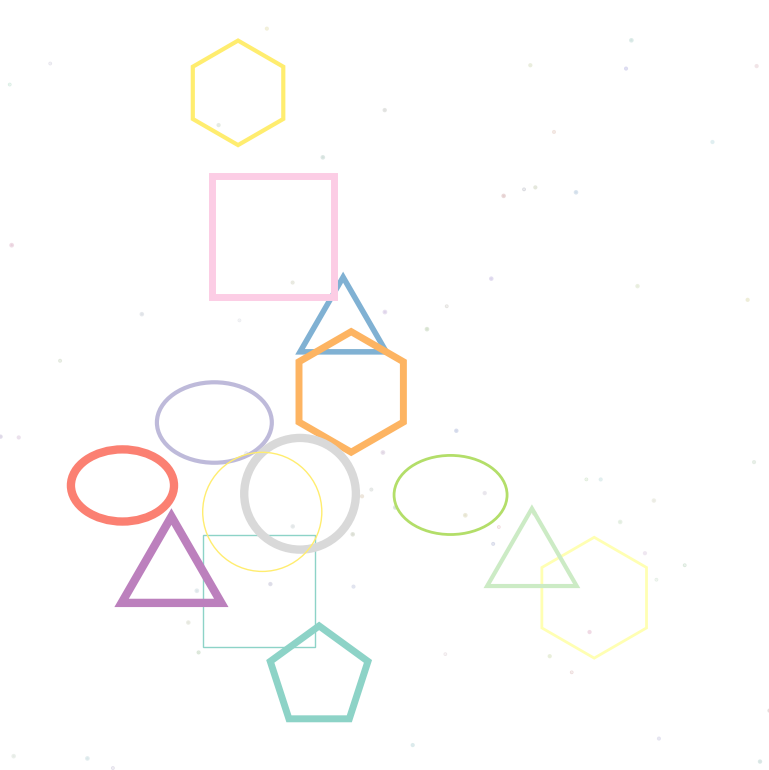[{"shape": "square", "thickness": 0.5, "radius": 0.36, "center": [0.336, 0.232]}, {"shape": "pentagon", "thickness": 2.5, "radius": 0.33, "center": [0.414, 0.12]}, {"shape": "hexagon", "thickness": 1, "radius": 0.39, "center": [0.772, 0.224]}, {"shape": "oval", "thickness": 1.5, "radius": 0.37, "center": [0.278, 0.451]}, {"shape": "oval", "thickness": 3, "radius": 0.33, "center": [0.159, 0.37]}, {"shape": "triangle", "thickness": 2, "radius": 0.32, "center": [0.446, 0.575]}, {"shape": "hexagon", "thickness": 2.5, "radius": 0.39, "center": [0.456, 0.491]}, {"shape": "oval", "thickness": 1, "radius": 0.37, "center": [0.585, 0.357]}, {"shape": "square", "thickness": 2.5, "radius": 0.39, "center": [0.354, 0.693]}, {"shape": "circle", "thickness": 3, "radius": 0.36, "center": [0.39, 0.359]}, {"shape": "triangle", "thickness": 3, "radius": 0.37, "center": [0.223, 0.254]}, {"shape": "triangle", "thickness": 1.5, "radius": 0.34, "center": [0.691, 0.272]}, {"shape": "hexagon", "thickness": 1.5, "radius": 0.34, "center": [0.309, 0.879]}, {"shape": "circle", "thickness": 0.5, "radius": 0.39, "center": [0.341, 0.335]}]